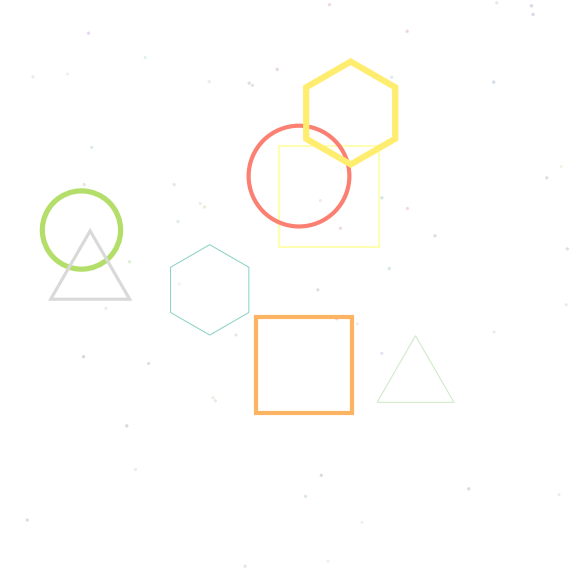[{"shape": "hexagon", "thickness": 0.5, "radius": 0.39, "center": [0.363, 0.497]}, {"shape": "square", "thickness": 1, "radius": 0.44, "center": [0.57, 0.659]}, {"shape": "circle", "thickness": 2, "radius": 0.44, "center": [0.518, 0.694]}, {"shape": "square", "thickness": 2, "radius": 0.42, "center": [0.526, 0.367]}, {"shape": "circle", "thickness": 2.5, "radius": 0.34, "center": [0.141, 0.601]}, {"shape": "triangle", "thickness": 1.5, "radius": 0.39, "center": [0.156, 0.52]}, {"shape": "triangle", "thickness": 0.5, "radius": 0.38, "center": [0.72, 0.341]}, {"shape": "hexagon", "thickness": 3, "radius": 0.45, "center": [0.607, 0.803]}]